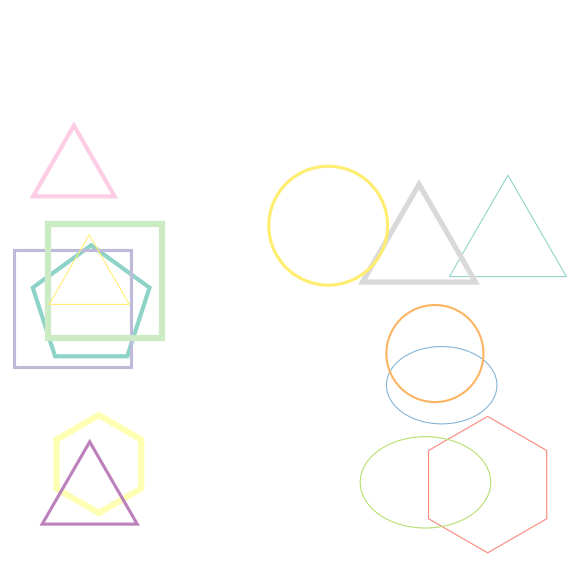[{"shape": "triangle", "thickness": 0.5, "radius": 0.59, "center": [0.88, 0.579]}, {"shape": "pentagon", "thickness": 2, "radius": 0.53, "center": [0.158, 0.468]}, {"shape": "hexagon", "thickness": 3, "radius": 0.42, "center": [0.171, 0.196]}, {"shape": "square", "thickness": 1.5, "radius": 0.51, "center": [0.126, 0.465]}, {"shape": "hexagon", "thickness": 0.5, "radius": 0.59, "center": [0.844, 0.16]}, {"shape": "oval", "thickness": 0.5, "radius": 0.48, "center": [0.765, 0.332]}, {"shape": "circle", "thickness": 1, "radius": 0.42, "center": [0.753, 0.387]}, {"shape": "oval", "thickness": 0.5, "radius": 0.56, "center": [0.737, 0.164]}, {"shape": "triangle", "thickness": 2, "radius": 0.41, "center": [0.128, 0.7]}, {"shape": "triangle", "thickness": 2.5, "radius": 0.56, "center": [0.726, 0.567]}, {"shape": "triangle", "thickness": 1.5, "radius": 0.48, "center": [0.155, 0.139]}, {"shape": "square", "thickness": 3, "radius": 0.49, "center": [0.181, 0.512]}, {"shape": "circle", "thickness": 1.5, "radius": 0.51, "center": [0.568, 0.608]}, {"shape": "triangle", "thickness": 0.5, "radius": 0.4, "center": [0.154, 0.512]}]